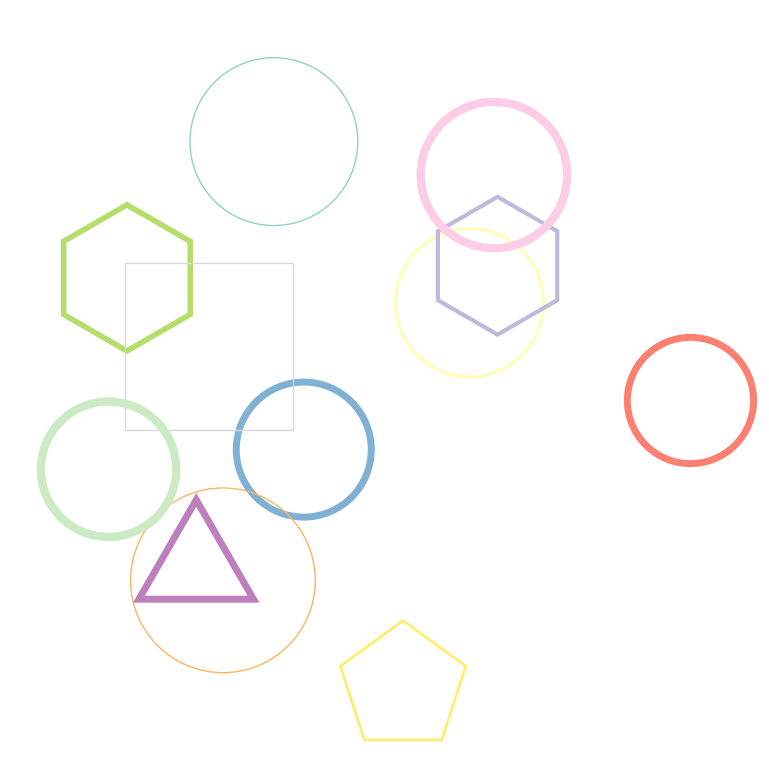[{"shape": "circle", "thickness": 0.5, "radius": 0.55, "center": [0.356, 0.816]}, {"shape": "circle", "thickness": 1, "radius": 0.48, "center": [0.61, 0.607]}, {"shape": "hexagon", "thickness": 1.5, "radius": 0.45, "center": [0.646, 0.655]}, {"shape": "circle", "thickness": 2.5, "radius": 0.41, "center": [0.897, 0.48]}, {"shape": "circle", "thickness": 2.5, "radius": 0.44, "center": [0.395, 0.416]}, {"shape": "circle", "thickness": 0.5, "radius": 0.6, "center": [0.29, 0.246]}, {"shape": "hexagon", "thickness": 2, "radius": 0.47, "center": [0.165, 0.639]}, {"shape": "circle", "thickness": 3, "radius": 0.48, "center": [0.641, 0.773]}, {"shape": "square", "thickness": 0.5, "radius": 0.54, "center": [0.271, 0.55]}, {"shape": "triangle", "thickness": 2.5, "radius": 0.43, "center": [0.255, 0.265]}, {"shape": "circle", "thickness": 3, "radius": 0.44, "center": [0.141, 0.391]}, {"shape": "pentagon", "thickness": 1, "radius": 0.43, "center": [0.523, 0.108]}]